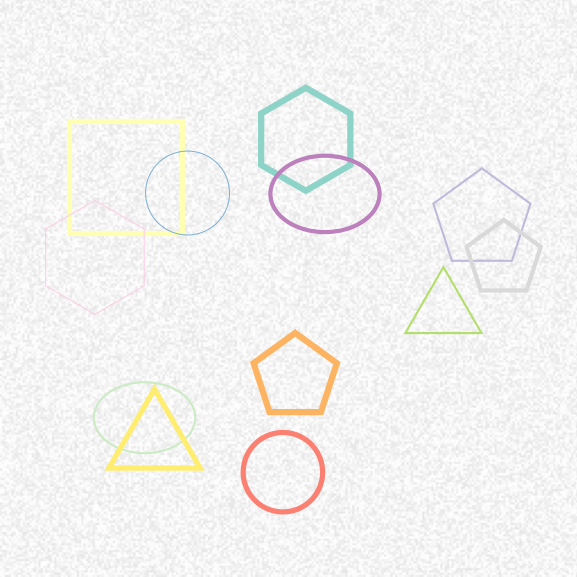[{"shape": "hexagon", "thickness": 3, "radius": 0.45, "center": [0.529, 0.758]}, {"shape": "square", "thickness": 2.5, "radius": 0.49, "center": [0.217, 0.693]}, {"shape": "pentagon", "thickness": 1, "radius": 0.44, "center": [0.834, 0.619]}, {"shape": "circle", "thickness": 2.5, "radius": 0.34, "center": [0.49, 0.181]}, {"shape": "circle", "thickness": 0.5, "radius": 0.36, "center": [0.325, 0.665]}, {"shape": "pentagon", "thickness": 3, "radius": 0.38, "center": [0.511, 0.347]}, {"shape": "triangle", "thickness": 1, "radius": 0.38, "center": [0.768, 0.46]}, {"shape": "hexagon", "thickness": 0.5, "radius": 0.49, "center": [0.164, 0.553]}, {"shape": "pentagon", "thickness": 2, "radius": 0.34, "center": [0.872, 0.551]}, {"shape": "oval", "thickness": 2, "radius": 0.47, "center": [0.563, 0.663]}, {"shape": "oval", "thickness": 1, "radius": 0.44, "center": [0.25, 0.276]}, {"shape": "triangle", "thickness": 2.5, "radius": 0.46, "center": [0.268, 0.234]}]